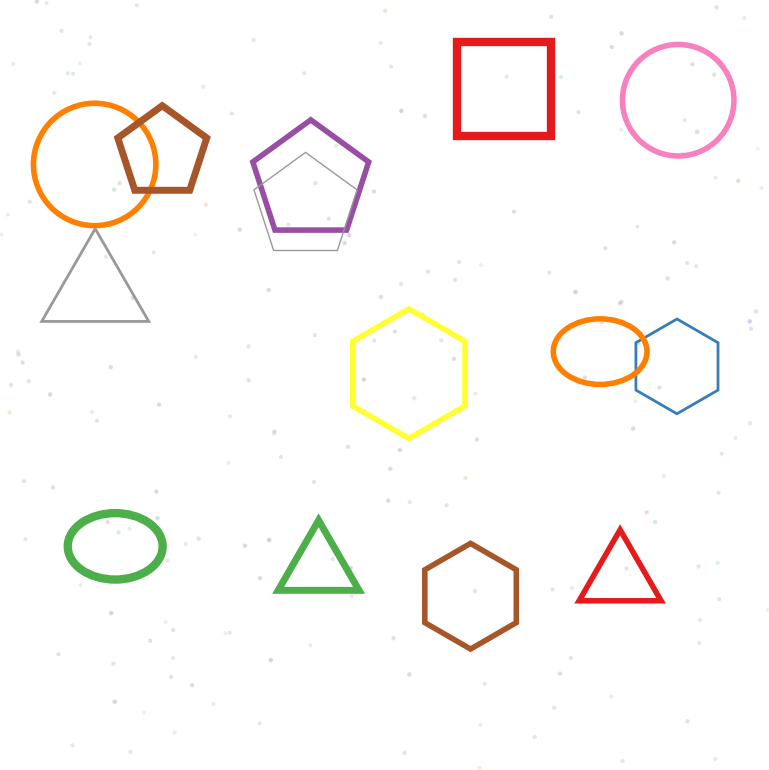[{"shape": "square", "thickness": 3, "radius": 0.31, "center": [0.655, 0.884]}, {"shape": "triangle", "thickness": 2, "radius": 0.31, "center": [0.805, 0.251]}, {"shape": "hexagon", "thickness": 1, "radius": 0.31, "center": [0.879, 0.524]}, {"shape": "triangle", "thickness": 2.5, "radius": 0.3, "center": [0.414, 0.264]}, {"shape": "oval", "thickness": 3, "radius": 0.31, "center": [0.15, 0.29]}, {"shape": "pentagon", "thickness": 2, "radius": 0.4, "center": [0.404, 0.765]}, {"shape": "circle", "thickness": 2, "radius": 0.4, "center": [0.123, 0.786]}, {"shape": "oval", "thickness": 2, "radius": 0.3, "center": [0.779, 0.543]}, {"shape": "hexagon", "thickness": 2, "radius": 0.42, "center": [0.531, 0.515]}, {"shape": "pentagon", "thickness": 2.5, "radius": 0.3, "center": [0.211, 0.802]}, {"shape": "hexagon", "thickness": 2, "radius": 0.34, "center": [0.611, 0.226]}, {"shape": "circle", "thickness": 2, "radius": 0.36, "center": [0.881, 0.87]}, {"shape": "triangle", "thickness": 1, "radius": 0.4, "center": [0.124, 0.623]}, {"shape": "pentagon", "thickness": 0.5, "radius": 0.35, "center": [0.397, 0.732]}]